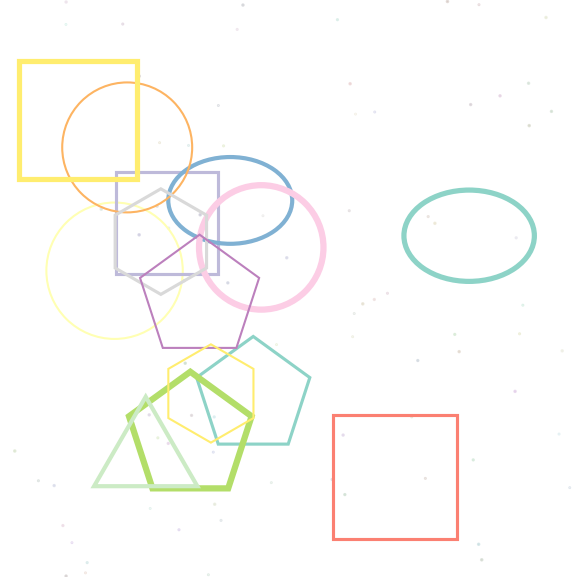[{"shape": "pentagon", "thickness": 1.5, "radius": 0.52, "center": [0.438, 0.313]}, {"shape": "oval", "thickness": 2.5, "radius": 0.56, "center": [0.812, 0.591]}, {"shape": "circle", "thickness": 1, "radius": 0.59, "center": [0.198, 0.53]}, {"shape": "square", "thickness": 1.5, "radius": 0.44, "center": [0.29, 0.613]}, {"shape": "square", "thickness": 1.5, "radius": 0.54, "center": [0.684, 0.173]}, {"shape": "oval", "thickness": 2, "radius": 0.54, "center": [0.399, 0.652]}, {"shape": "circle", "thickness": 1, "radius": 0.56, "center": [0.22, 0.744]}, {"shape": "pentagon", "thickness": 3, "radius": 0.56, "center": [0.33, 0.244]}, {"shape": "circle", "thickness": 3, "radius": 0.54, "center": [0.452, 0.571]}, {"shape": "hexagon", "thickness": 1.5, "radius": 0.46, "center": [0.279, 0.581]}, {"shape": "pentagon", "thickness": 1, "radius": 0.54, "center": [0.346, 0.484]}, {"shape": "triangle", "thickness": 2, "radius": 0.52, "center": [0.252, 0.209]}, {"shape": "square", "thickness": 2.5, "radius": 0.51, "center": [0.136, 0.792]}, {"shape": "hexagon", "thickness": 1, "radius": 0.43, "center": [0.365, 0.318]}]